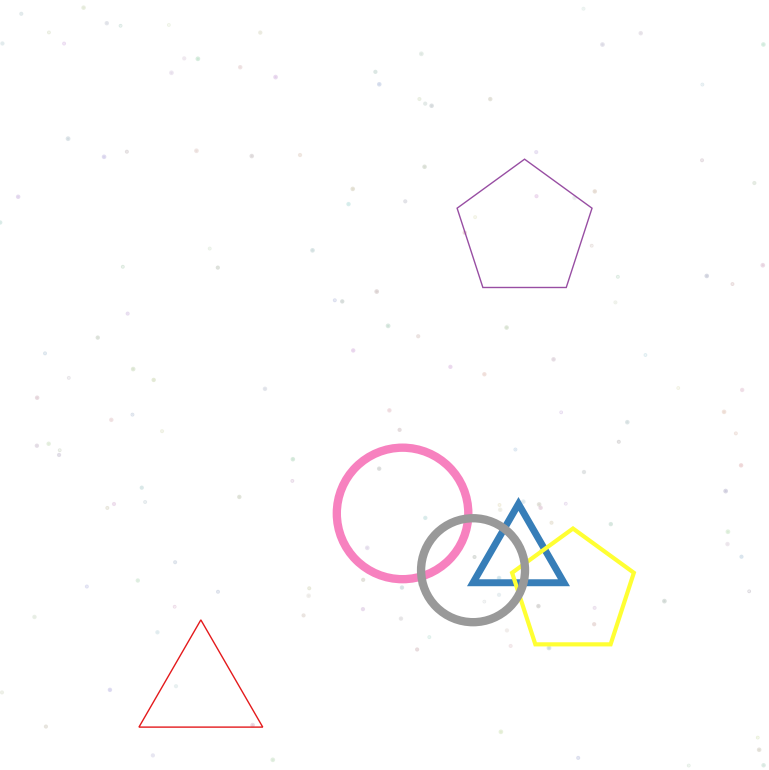[{"shape": "triangle", "thickness": 0.5, "radius": 0.46, "center": [0.261, 0.102]}, {"shape": "triangle", "thickness": 2.5, "radius": 0.34, "center": [0.673, 0.277]}, {"shape": "pentagon", "thickness": 0.5, "radius": 0.46, "center": [0.681, 0.701]}, {"shape": "pentagon", "thickness": 1.5, "radius": 0.42, "center": [0.744, 0.23]}, {"shape": "circle", "thickness": 3, "radius": 0.43, "center": [0.523, 0.333]}, {"shape": "circle", "thickness": 3, "radius": 0.34, "center": [0.614, 0.259]}]